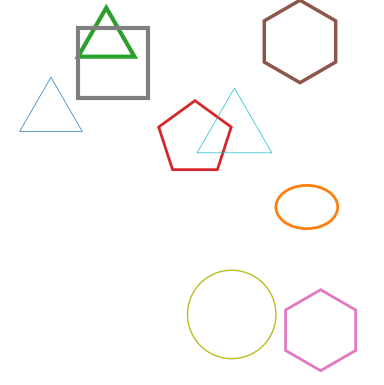[{"shape": "triangle", "thickness": 0.5, "radius": 0.47, "center": [0.132, 0.705]}, {"shape": "oval", "thickness": 2, "radius": 0.4, "center": [0.797, 0.462]}, {"shape": "triangle", "thickness": 3, "radius": 0.42, "center": [0.276, 0.895]}, {"shape": "pentagon", "thickness": 2, "radius": 0.5, "center": [0.506, 0.639]}, {"shape": "hexagon", "thickness": 2.5, "radius": 0.54, "center": [0.779, 0.892]}, {"shape": "hexagon", "thickness": 2, "radius": 0.53, "center": [0.833, 0.142]}, {"shape": "square", "thickness": 3, "radius": 0.46, "center": [0.293, 0.836]}, {"shape": "circle", "thickness": 1, "radius": 0.57, "center": [0.602, 0.183]}, {"shape": "triangle", "thickness": 0.5, "radius": 0.56, "center": [0.609, 0.659]}]